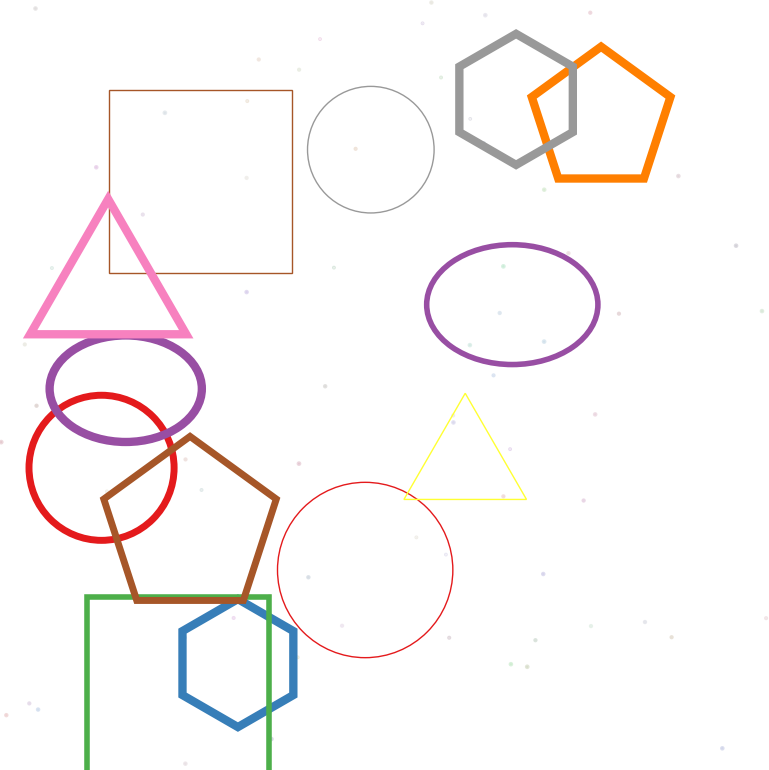[{"shape": "circle", "thickness": 0.5, "radius": 0.57, "center": [0.474, 0.26]}, {"shape": "circle", "thickness": 2.5, "radius": 0.47, "center": [0.132, 0.392]}, {"shape": "hexagon", "thickness": 3, "radius": 0.42, "center": [0.309, 0.139]}, {"shape": "square", "thickness": 2, "radius": 0.59, "center": [0.231, 0.107]}, {"shape": "oval", "thickness": 3, "radius": 0.49, "center": [0.163, 0.495]}, {"shape": "oval", "thickness": 2, "radius": 0.56, "center": [0.665, 0.604]}, {"shape": "pentagon", "thickness": 3, "radius": 0.47, "center": [0.781, 0.845]}, {"shape": "triangle", "thickness": 0.5, "radius": 0.46, "center": [0.604, 0.397]}, {"shape": "square", "thickness": 0.5, "radius": 0.6, "center": [0.261, 0.764]}, {"shape": "pentagon", "thickness": 2.5, "radius": 0.59, "center": [0.247, 0.315]}, {"shape": "triangle", "thickness": 3, "radius": 0.59, "center": [0.14, 0.624]}, {"shape": "circle", "thickness": 0.5, "radius": 0.41, "center": [0.482, 0.806]}, {"shape": "hexagon", "thickness": 3, "radius": 0.43, "center": [0.67, 0.871]}]